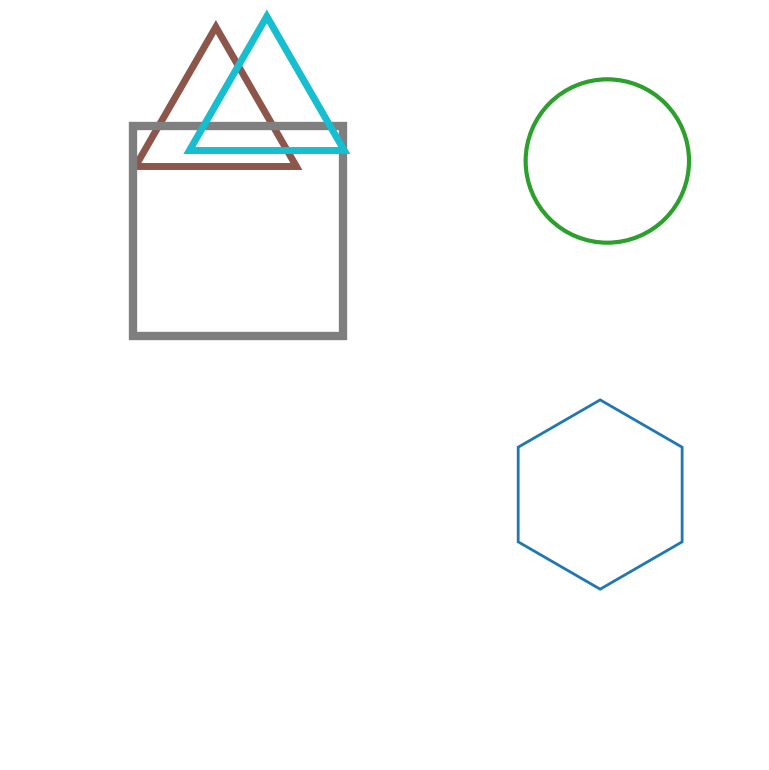[{"shape": "hexagon", "thickness": 1, "radius": 0.61, "center": [0.779, 0.358]}, {"shape": "circle", "thickness": 1.5, "radius": 0.53, "center": [0.789, 0.791]}, {"shape": "triangle", "thickness": 2.5, "radius": 0.6, "center": [0.28, 0.844]}, {"shape": "square", "thickness": 3, "radius": 0.68, "center": [0.309, 0.7]}, {"shape": "triangle", "thickness": 2.5, "radius": 0.58, "center": [0.347, 0.863]}]